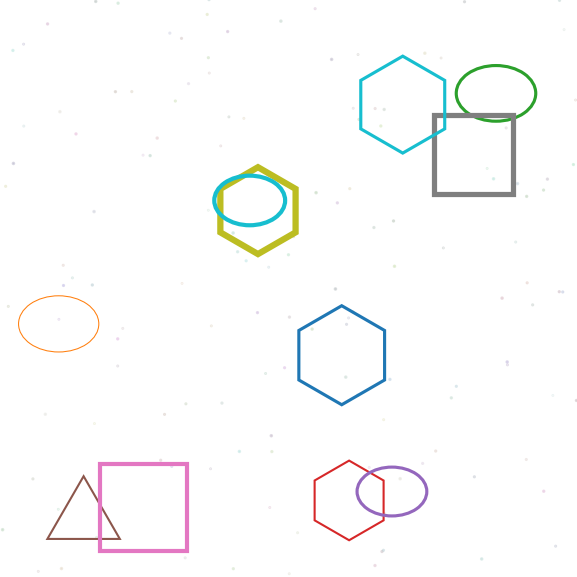[{"shape": "hexagon", "thickness": 1.5, "radius": 0.43, "center": [0.592, 0.384]}, {"shape": "oval", "thickness": 0.5, "radius": 0.35, "center": [0.102, 0.438]}, {"shape": "oval", "thickness": 1.5, "radius": 0.34, "center": [0.859, 0.837]}, {"shape": "hexagon", "thickness": 1, "radius": 0.34, "center": [0.605, 0.133]}, {"shape": "oval", "thickness": 1.5, "radius": 0.3, "center": [0.679, 0.148]}, {"shape": "triangle", "thickness": 1, "radius": 0.36, "center": [0.145, 0.102]}, {"shape": "square", "thickness": 2, "radius": 0.38, "center": [0.248, 0.121]}, {"shape": "square", "thickness": 2.5, "radius": 0.34, "center": [0.82, 0.732]}, {"shape": "hexagon", "thickness": 3, "radius": 0.38, "center": [0.447, 0.634]}, {"shape": "hexagon", "thickness": 1.5, "radius": 0.42, "center": [0.697, 0.818]}, {"shape": "oval", "thickness": 2, "radius": 0.31, "center": [0.432, 0.652]}]